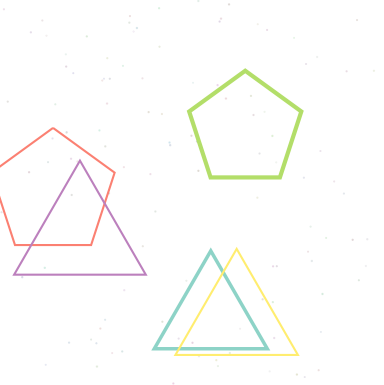[{"shape": "triangle", "thickness": 2.5, "radius": 0.85, "center": [0.547, 0.179]}, {"shape": "pentagon", "thickness": 1.5, "radius": 0.84, "center": [0.138, 0.5]}, {"shape": "pentagon", "thickness": 3, "radius": 0.77, "center": [0.637, 0.663]}, {"shape": "triangle", "thickness": 1.5, "radius": 0.99, "center": [0.208, 0.385]}, {"shape": "triangle", "thickness": 1.5, "radius": 0.92, "center": [0.615, 0.17]}]